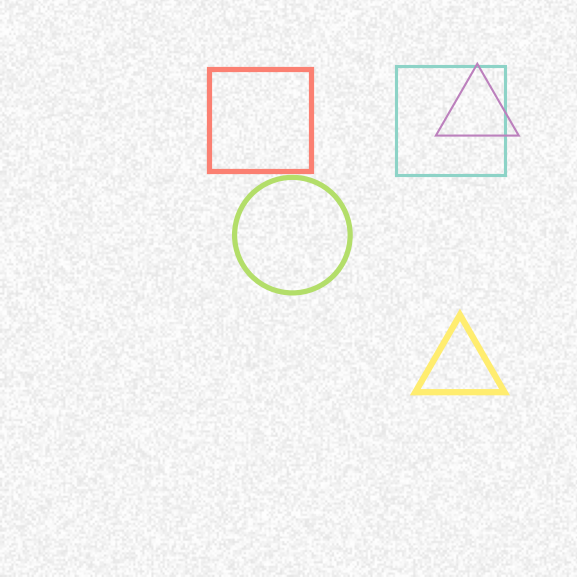[{"shape": "square", "thickness": 1.5, "radius": 0.47, "center": [0.78, 0.791]}, {"shape": "square", "thickness": 2.5, "radius": 0.44, "center": [0.45, 0.791]}, {"shape": "circle", "thickness": 2.5, "radius": 0.5, "center": [0.506, 0.592]}, {"shape": "triangle", "thickness": 1, "radius": 0.41, "center": [0.827, 0.806]}, {"shape": "triangle", "thickness": 3, "radius": 0.45, "center": [0.796, 0.365]}]